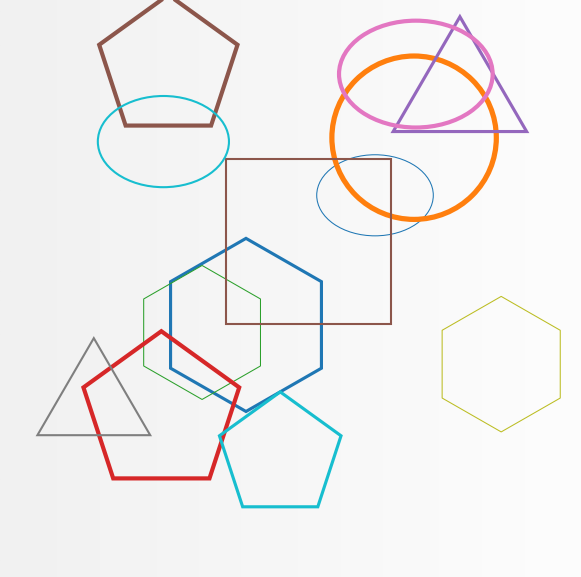[{"shape": "oval", "thickness": 0.5, "radius": 0.5, "center": [0.645, 0.661]}, {"shape": "hexagon", "thickness": 1.5, "radius": 0.75, "center": [0.423, 0.436]}, {"shape": "circle", "thickness": 2.5, "radius": 0.71, "center": [0.712, 0.761]}, {"shape": "hexagon", "thickness": 0.5, "radius": 0.58, "center": [0.348, 0.423]}, {"shape": "pentagon", "thickness": 2, "radius": 0.7, "center": [0.278, 0.285]}, {"shape": "triangle", "thickness": 1.5, "radius": 0.66, "center": [0.791, 0.838]}, {"shape": "pentagon", "thickness": 2, "radius": 0.63, "center": [0.29, 0.883]}, {"shape": "square", "thickness": 1, "radius": 0.71, "center": [0.531, 0.581]}, {"shape": "oval", "thickness": 2, "radius": 0.66, "center": [0.715, 0.871]}, {"shape": "triangle", "thickness": 1, "radius": 0.56, "center": [0.161, 0.302]}, {"shape": "hexagon", "thickness": 0.5, "radius": 0.59, "center": [0.862, 0.369]}, {"shape": "oval", "thickness": 1, "radius": 0.56, "center": [0.281, 0.754]}, {"shape": "pentagon", "thickness": 1.5, "radius": 0.55, "center": [0.482, 0.211]}]